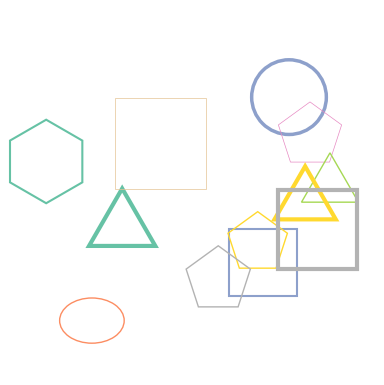[{"shape": "triangle", "thickness": 3, "radius": 0.5, "center": [0.317, 0.411]}, {"shape": "hexagon", "thickness": 1.5, "radius": 0.54, "center": [0.12, 0.581]}, {"shape": "oval", "thickness": 1, "radius": 0.42, "center": [0.239, 0.167]}, {"shape": "circle", "thickness": 2.5, "radius": 0.48, "center": [0.751, 0.748]}, {"shape": "square", "thickness": 1.5, "radius": 0.44, "center": [0.684, 0.318]}, {"shape": "pentagon", "thickness": 0.5, "radius": 0.43, "center": [0.805, 0.649]}, {"shape": "triangle", "thickness": 1, "radius": 0.43, "center": [0.857, 0.518]}, {"shape": "triangle", "thickness": 3, "radius": 0.46, "center": [0.793, 0.476]}, {"shape": "pentagon", "thickness": 1, "radius": 0.41, "center": [0.669, 0.369]}, {"shape": "square", "thickness": 0.5, "radius": 0.59, "center": [0.416, 0.627]}, {"shape": "square", "thickness": 3, "radius": 0.51, "center": [0.824, 0.404]}, {"shape": "pentagon", "thickness": 1, "radius": 0.44, "center": [0.567, 0.274]}]